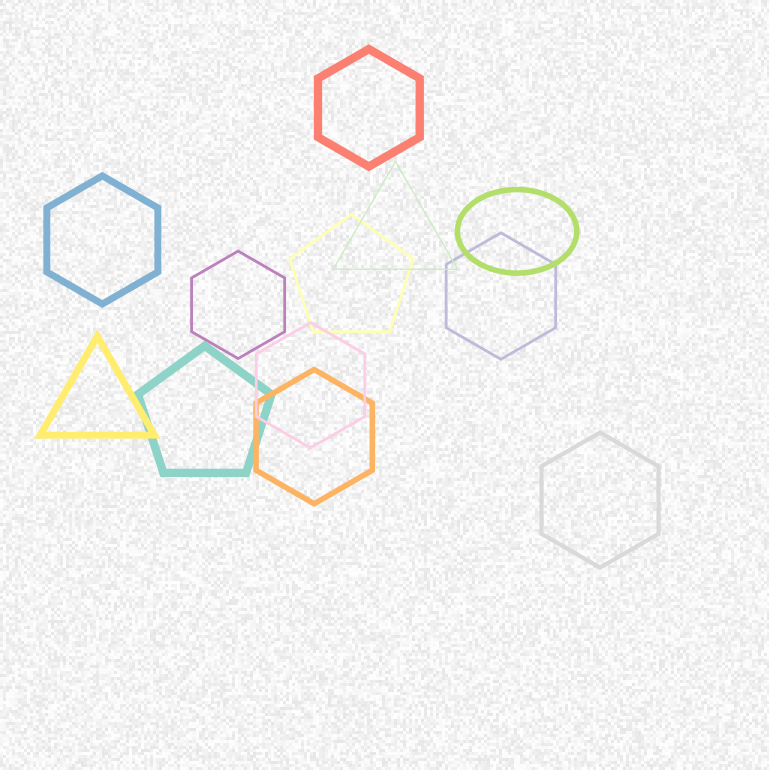[{"shape": "pentagon", "thickness": 3, "radius": 0.46, "center": [0.266, 0.46]}, {"shape": "pentagon", "thickness": 1, "radius": 0.42, "center": [0.456, 0.637]}, {"shape": "hexagon", "thickness": 1, "radius": 0.41, "center": [0.651, 0.616]}, {"shape": "hexagon", "thickness": 3, "radius": 0.38, "center": [0.479, 0.86]}, {"shape": "hexagon", "thickness": 2.5, "radius": 0.42, "center": [0.133, 0.688]}, {"shape": "hexagon", "thickness": 2, "radius": 0.44, "center": [0.408, 0.433]}, {"shape": "oval", "thickness": 2, "radius": 0.39, "center": [0.672, 0.7]}, {"shape": "hexagon", "thickness": 1, "radius": 0.41, "center": [0.403, 0.5]}, {"shape": "hexagon", "thickness": 1.5, "radius": 0.44, "center": [0.779, 0.351]}, {"shape": "hexagon", "thickness": 1, "radius": 0.35, "center": [0.309, 0.604]}, {"shape": "triangle", "thickness": 0.5, "radius": 0.47, "center": [0.514, 0.697]}, {"shape": "triangle", "thickness": 2.5, "radius": 0.43, "center": [0.126, 0.478]}]